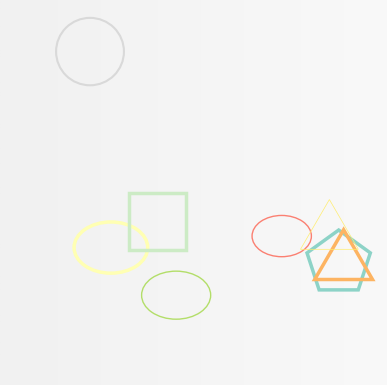[{"shape": "pentagon", "thickness": 2.5, "radius": 0.43, "center": [0.874, 0.317]}, {"shape": "oval", "thickness": 2.5, "radius": 0.47, "center": [0.286, 0.357]}, {"shape": "oval", "thickness": 1, "radius": 0.38, "center": [0.727, 0.387]}, {"shape": "triangle", "thickness": 2.5, "radius": 0.43, "center": [0.887, 0.317]}, {"shape": "oval", "thickness": 1, "radius": 0.45, "center": [0.455, 0.233]}, {"shape": "circle", "thickness": 1.5, "radius": 0.44, "center": [0.232, 0.866]}, {"shape": "square", "thickness": 2.5, "radius": 0.37, "center": [0.407, 0.425]}, {"shape": "triangle", "thickness": 0.5, "radius": 0.43, "center": [0.85, 0.396]}]